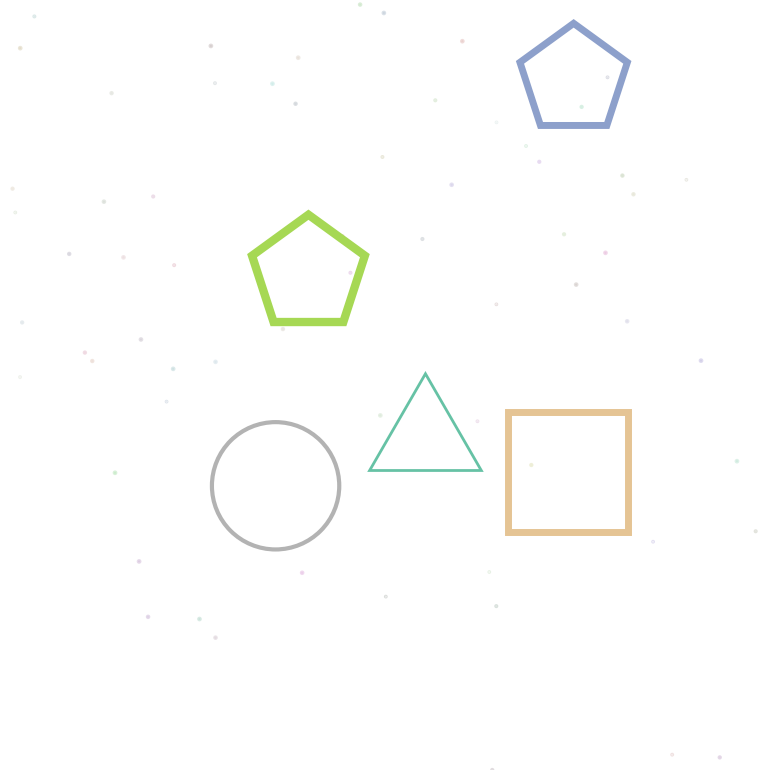[{"shape": "triangle", "thickness": 1, "radius": 0.42, "center": [0.553, 0.431]}, {"shape": "pentagon", "thickness": 2.5, "radius": 0.37, "center": [0.745, 0.896]}, {"shape": "pentagon", "thickness": 3, "radius": 0.39, "center": [0.401, 0.644]}, {"shape": "square", "thickness": 2.5, "radius": 0.39, "center": [0.737, 0.387]}, {"shape": "circle", "thickness": 1.5, "radius": 0.41, "center": [0.358, 0.369]}]